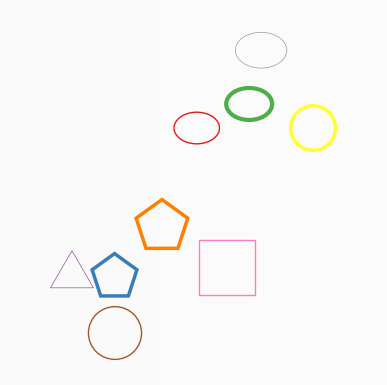[{"shape": "oval", "thickness": 1, "radius": 0.29, "center": [0.508, 0.668]}, {"shape": "pentagon", "thickness": 2.5, "radius": 0.3, "center": [0.296, 0.281]}, {"shape": "oval", "thickness": 3, "radius": 0.3, "center": [0.643, 0.73]}, {"shape": "triangle", "thickness": 0.5, "radius": 0.32, "center": [0.186, 0.284]}, {"shape": "pentagon", "thickness": 2.5, "radius": 0.35, "center": [0.418, 0.412]}, {"shape": "circle", "thickness": 2.5, "radius": 0.29, "center": [0.808, 0.668]}, {"shape": "circle", "thickness": 1, "radius": 0.34, "center": [0.297, 0.135]}, {"shape": "square", "thickness": 1, "radius": 0.36, "center": [0.586, 0.305]}, {"shape": "oval", "thickness": 0.5, "radius": 0.33, "center": [0.674, 0.87]}]